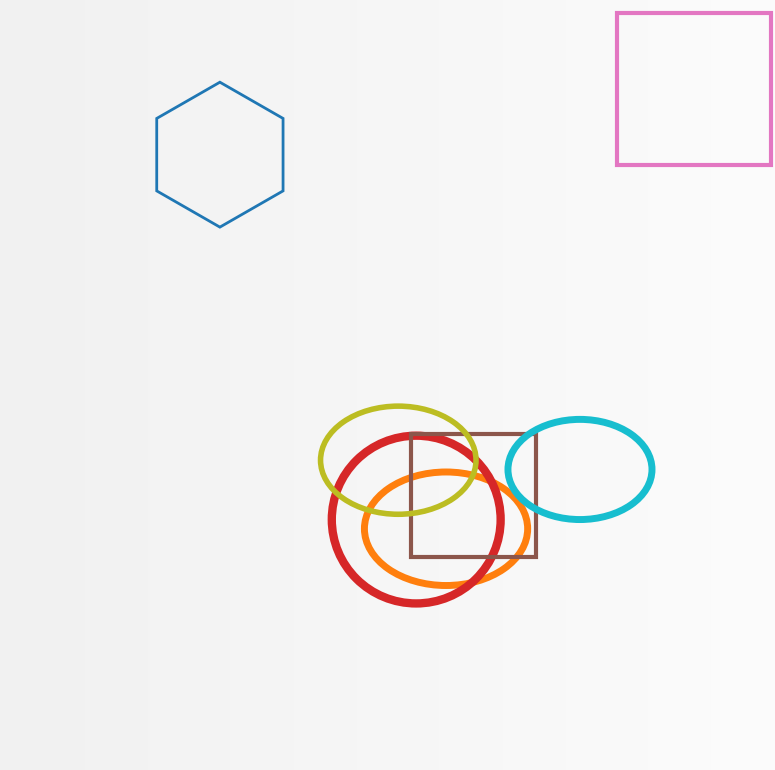[{"shape": "hexagon", "thickness": 1, "radius": 0.47, "center": [0.284, 0.799]}, {"shape": "oval", "thickness": 2.5, "radius": 0.53, "center": [0.576, 0.313]}, {"shape": "circle", "thickness": 3, "radius": 0.54, "center": [0.537, 0.325]}, {"shape": "square", "thickness": 1.5, "radius": 0.4, "center": [0.611, 0.356]}, {"shape": "square", "thickness": 1.5, "radius": 0.49, "center": [0.896, 0.885]}, {"shape": "oval", "thickness": 2, "radius": 0.5, "center": [0.514, 0.402]}, {"shape": "oval", "thickness": 2.5, "radius": 0.46, "center": [0.748, 0.39]}]